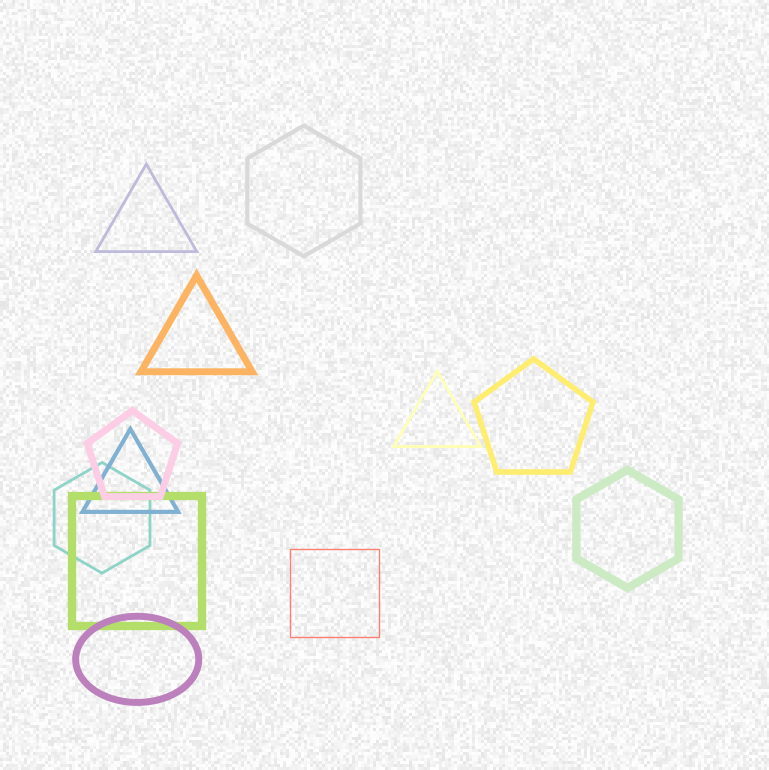[{"shape": "hexagon", "thickness": 1, "radius": 0.36, "center": [0.133, 0.328]}, {"shape": "triangle", "thickness": 1, "radius": 0.33, "center": [0.568, 0.453]}, {"shape": "triangle", "thickness": 1, "radius": 0.38, "center": [0.19, 0.711]}, {"shape": "square", "thickness": 0.5, "radius": 0.29, "center": [0.434, 0.23]}, {"shape": "triangle", "thickness": 1.5, "radius": 0.36, "center": [0.169, 0.371]}, {"shape": "triangle", "thickness": 2.5, "radius": 0.42, "center": [0.255, 0.559]}, {"shape": "square", "thickness": 3, "radius": 0.42, "center": [0.178, 0.271]}, {"shape": "pentagon", "thickness": 2.5, "radius": 0.31, "center": [0.172, 0.405]}, {"shape": "hexagon", "thickness": 1.5, "radius": 0.42, "center": [0.395, 0.752]}, {"shape": "oval", "thickness": 2.5, "radius": 0.4, "center": [0.178, 0.144]}, {"shape": "hexagon", "thickness": 3, "radius": 0.38, "center": [0.815, 0.313]}, {"shape": "pentagon", "thickness": 2, "radius": 0.41, "center": [0.693, 0.453]}]